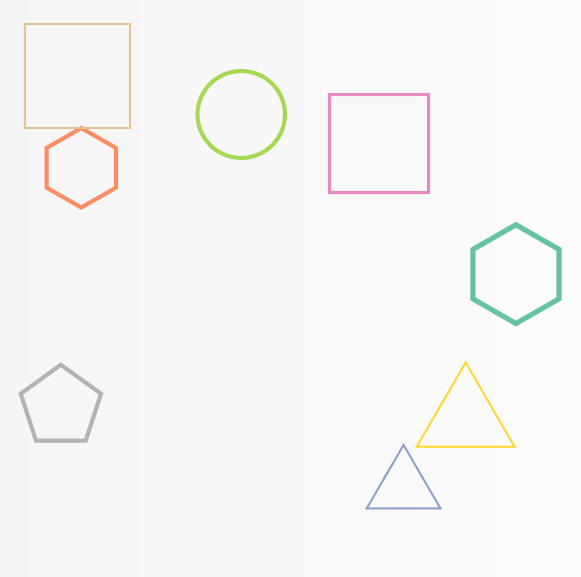[{"shape": "hexagon", "thickness": 2.5, "radius": 0.43, "center": [0.888, 0.524]}, {"shape": "hexagon", "thickness": 2, "radius": 0.34, "center": [0.14, 0.709]}, {"shape": "triangle", "thickness": 1, "radius": 0.37, "center": [0.694, 0.155]}, {"shape": "square", "thickness": 1.5, "radius": 0.43, "center": [0.651, 0.752]}, {"shape": "circle", "thickness": 2, "radius": 0.38, "center": [0.415, 0.801]}, {"shape": "triangle", "thickness": 1, "radius": 0.49, "center": [0.801, 0.274]}, {"shape": "square", "thickness": 1, "radius": 0.45, "center": [0.133, 0.867]}, {"shape": "pentagon", "thickness": 2, "radius": 0.36, "center": [0.105, 0.295]}]